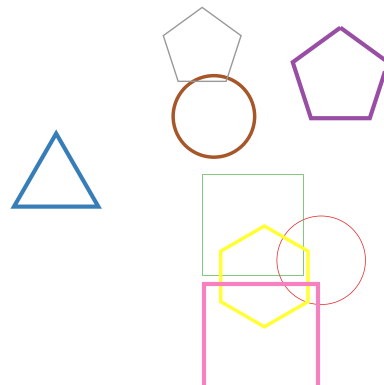[{"shape": "circle", "thickness": 0.5, "radius": 0.58, "center": [0.834, 0.324]}, {"shape": "triangle", "thickness": 3, "radius": 0.63, "center": [0.146, 0.527]}, {"shape": "square", "thickness": 0.5, "radius": 0.65, "center": [0.656, 0.417]}, {"shape": "pentagon", "thickness": 3, "radius": 0.65, "center": [0.884, 0.798]}, {"shape": "hexagon", "thickness": 2.5, "radius": 0.65, "center": [0.687, 0.282]}, {"shape": "circle", "thickness": 2.5, "radius": 0.53, "center": [0.556, 0.698]}, {"shape": "square", "thickness": 3, "radius": 0.74, "center": [0.677, 0.113]}, {"shape": "pentagon", "thickness": 1, "radius": 0.53, "center": [0.525, 0.875]}]